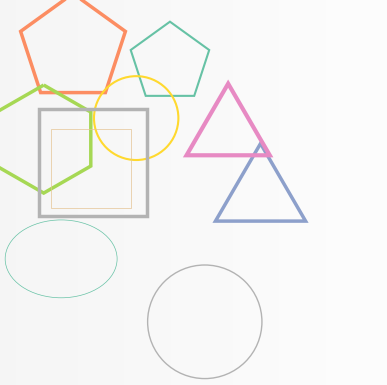[{"shape": "oval", "thickness": 0.5, "radius": 0.72, "center": [0.158, 0.328]}, {"shape": "pentagon", "thickness": 1.5, "radius": 0.53, "center": [0.439, 0.837]}, {"shape": "pentagon", "thickness": 2.5, "radius": 0.71, "center": [0.188, 0.875]}, {"shape": "triangle", "thickness": 2.5, "radius": 0.67, "center": [0.672, 0.493]}, {"shape": "triangle", "thickness": 3, "radius": 0.62, "center": [0.589, 0.659]}, {"shape": "hexagon", "thickness": 2.5, "radius": 0.7, "center": [0.113, 0.639]}, {"shape": "circle", "thickness": 1.5, "radius": 0.54, "center": [0.351, 0.693]}, {"shape": "square", "thickness": 0.5, "radius": 0.51, "center": [0.234, 0.562]}, {"shape": "circle", "thickness": 1, "radius": 0.74, "center": [0.528, 0.164]}, {"shape": "square", "thickness": 2.5, "radius": 0.7, "center": [0.24, 0.578]}]